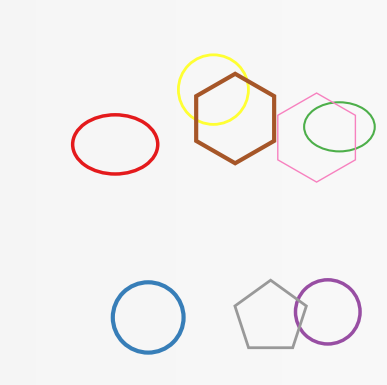[{"shape": "oval", "thickness": 2.5, "radius": 0.55, "center": [0.297, 0.625]}, {"shape": "circle", "thickness": 3, "radius": 0.46, "center": [0.382, 0.175]}, {"shape": "oval", "thickness": 1.5, "radius": 0.46, "center": [0.876, 0.671]}, {"shape": "circle", "thickness": 2.5, "radius": 0.42, "center": [0.846, 0.19]}, {"shape": "circle", "thickness": 2, "radius": 0.45, "center": [0.551, 0.767]}, {"shape": "hexagon", "thickness": 3, "radius": 0.58, "center": [0.607, 0.692]}, {"shape": "hexagon", "thickness": 1, "radius": 0.58, "center": [0.817, 0.643]}, {"shape": "pentagon", "thickness": 2, "radius": 0.48, "center": [0.698, 0.175]}]